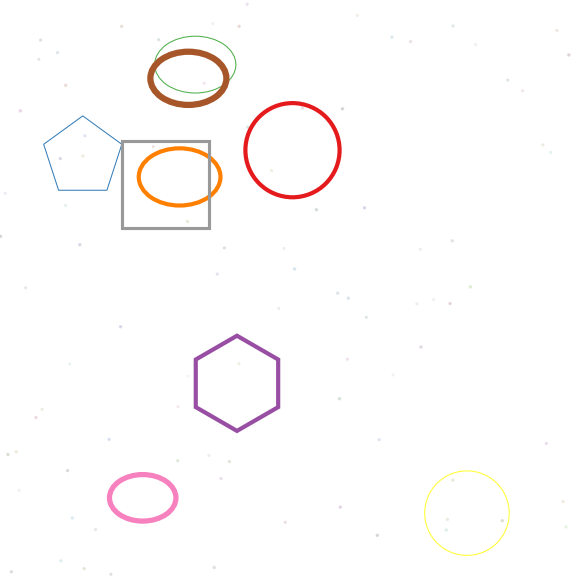[{"shape": "circle", "thickness": 2, "radius": 0.41, "center": [0.506, 0.739]}, {"shape": "pentagon", "thickness": 0.5, "radius": 0.36, "center": [0.143, 0.727]}, {"shape": "oval", "thickness": 0.5, "radius": 0.35, "center": [0.338, 0.887]}, {"shape": "hexagon", "thickness": 2, "radius": 0.41, "center": [0.41, 0.335]}, {"shape": "oval", "thickness": 2, "radius": 0.35, "center": [0.311, 0.693]}, {"shape": "circle", "thickness": 0.5, "radius": 0.37, "center": [0.809, 0.111]}, {"shape": "oval", "thickness": 3, "radius": 0.33, "center": [0.326, 0.864]}, {"shape": "oval", "thickness": 2.5, "radius": 0.29, "center": [0.247, 0.137]}, {"shape": "square", "thickness": 1.5, "radius": 0.37, "center": [0.287, 0.68]}]